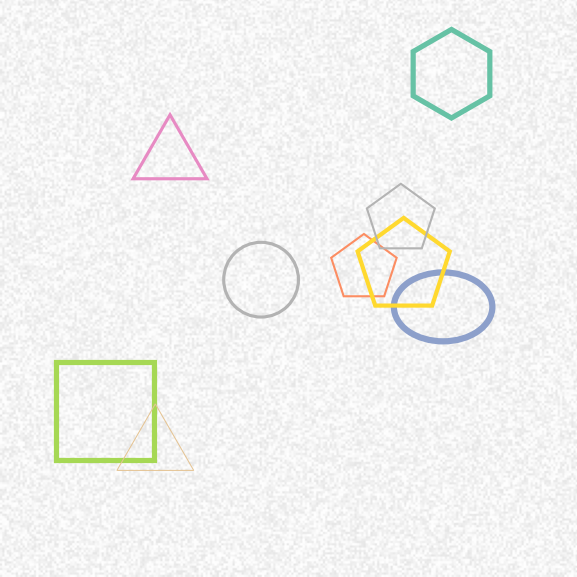[{"shape": "hexagon", "thickness": 2.5, "radius": 0.38, "center": [0.782, 0.871]}, {"shape": "pentagon", "thickness": 1, "radius": 0.3, "center": [0.63, 0.534]}, {"shape": "oval", "thickness": 3, "radius": 0.43, "center": [0.767, 0.468]}, {"shape": "triangle", "thickness": 1.5, "radius": 0.37, "center": [0.294, 0.727]}, {"shape": "square", "thickness": 2.5, "radius": 0.42, "center": [0.182, 0.287]}, {"shape": "pentagon", "thickness": 2, "radius": 0.42, "center": [0.699, 0.538]}, {"shape": "triangle", "thickness": 0.5, "radius": 0.38, "center": [0.269, 0.223]}, {"shape": "circle", "thickness": 1.5, "radius": 0.32, "center": [0.452, 0.515]}, {"shape": "pentagon", "thickness": 1, "radius": 0.31, "center": [0.694, 0.619]}]